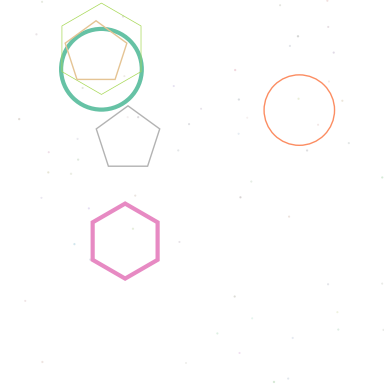[{"shape": "circle", "thickness": 3, "radius": 0.52, "center": [0.264, 0.82]}, {"shape": "circle", "thickness": 1, "radius": 0.46, "center": [0.777, 0.714]}, {"shape": "hexagon", "thickness": 3, "radius": 0.49, "center": [0.325, 0.374]}, {"shape": "hexagon", "thickness": 0.5, "radius": 0.59, "center": [0.264, 0.873]}, {"shape": "pentagon", "thickness": 1, "radius": 0.42, "center": [0.249, 0.862]}, {"shape": "pentagon", "thickness": 1, "radius": 0.43, "center": [0.332, 0.638]}]